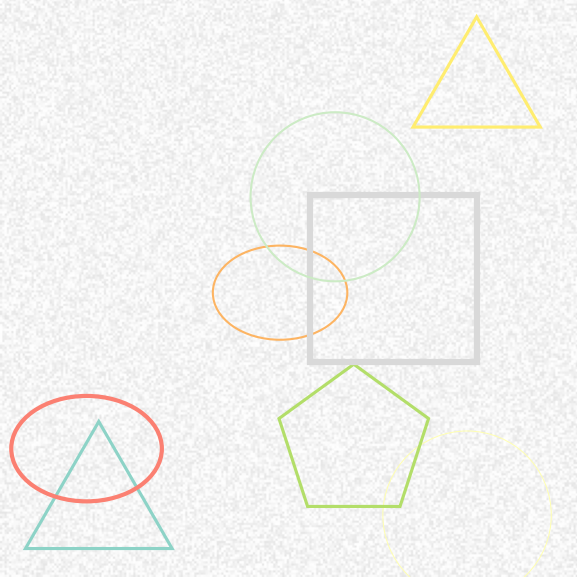[{"shape": "triangle", "thickness": 1.5, "radius": 0.73, "center": [0.171, 0.123]}, {"shape": "circle", "thickness": 0.5, "radius": 0.73, "center": [0.809, 0.107]}, {"shape": "oval", "thickness": 2, "radius": 0.65, "center": [0.15, 0.222]}, {"shape": "oval", "thickness": 1, "radius": 0.58, "center": [0.485, 0.492]}, {"shape": "pentagon", "thickness": 1.5, "radius": 0.68, "center": [0.613, 0.232]}, {"shape": "square", "thickness": 3, "radius": 0.72, "center": [0.682, 0.516]}, {"shape": "circle", "thickness": 1, "radius": 0.73, "center": [0.58, 0.658]}, {"shape": "triangle", "thickness": 1.5, "radius": 0.64, "center": [0.825, 0.843]}]